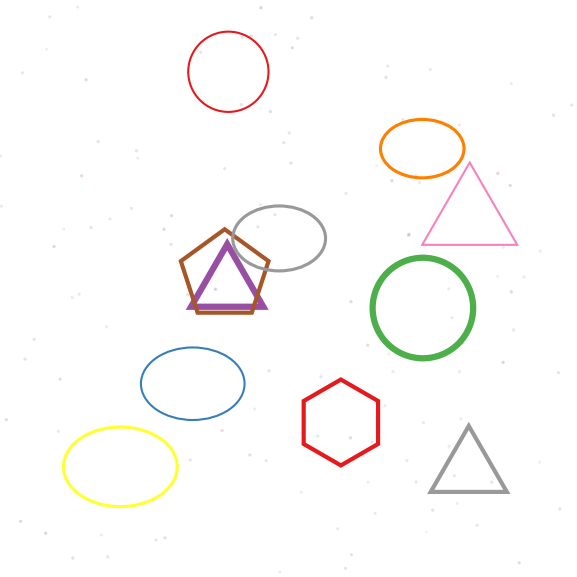[{"shape": "hexagon", "thickness": 2, "radius": 0.37, "center": [0.59, 0.268]}, {"shape": "circle", "thickness": 1, "radius": 0.35, "center": [0.395, 0.875]}, {"shape": "oval", "thickness": 1, "radius": 0.45, "center": [0.334, 0.335]}, {"shape": "circle", "thickness": 3, "radius": 0.44, "center": [0.732, 0.466]}, {"shape": "triangle", "thickness": 3, "radius": 0.36, "center": [0.393, 0.504]}, {"shape": "oval", "thickness": 1.5, "radius": 0.36, "center": [0.731, 0.742]}, {"shape": "oval", "thickness": 1.5, "radius": 0.49, "center": [0.208, 0.191]}, {"shape": "pentagon", "thickness": 2, "radius": 0.4, "center": [0.389, 0.522]}, {"shape": "triangle", "thickness": 1, "radius": 0.48, "center": [0.813, 0.623]}, {"shape": "oval", "thickness": 1.5, "radius": 0.4, "center": [0.483, 0.586]}, {"shape": "triangle", "thickness": 2, "radius": 0.38, "center": [0.812, 0.185]}]